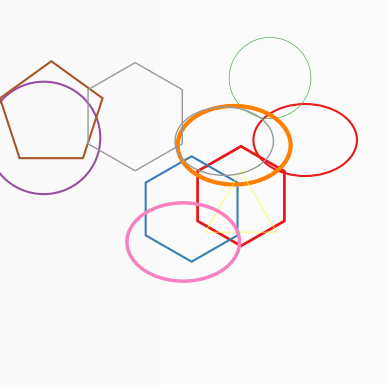[{"shape": "hexagon", "thickness": 2, "radius": 0.65, "center": [0.622, 0.491]}, {"shape": "oval", "thickness": 1.5, "radius": 0.67, "center": [0.788, 0.636]}, {"shape": "hexagon", "thickness": 1.5, "radius": 0.68, "center": [0.494, 0.457]}, {"shape": "circle", "thickness": 0.5, "radius": 0.53, "center": [0.697, 0.797]}, {"shape": "circle", "thickness": 1.5, "radius": 0.73, "center": [0.113, 0.642]}, {"shape": "oval", "thickness": 3, "radius": 0.73, "center": [0.604, 0.623]}, {"shape": "triangle", "thickness": 0.5, "radius": 0.53, "center": [0.622, 0.45]}, {"shape": "pentagon", "thickness": 1.5, "radius": 0.7, "center": [0.132, 0.702]}, {"shape": "oval", "thickness": 2.5, "radius": 0.73, "center": [0.473, 0.371]}, {"shape": "oval", "thickness": 1, "radius": 0.63, "center": [0.579, 0.633]}, {"shape": "hexagon", "thickness": 1, "radius": 0.7, "center": [0.349, 0.697]}]